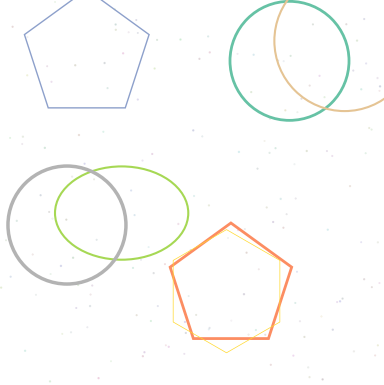[{"shape": "circle", "thickness": 2, "radius": 0.77, "center": [0.752, 0.842]}, {"shape": "pentagon", "thickness": 2, "radius": 0.83, "center": [0.6, 0.255]}, {"shape": "pentagon", "thickness": 1, "radius": 0.85, "center": [0.225, 0.858]}, {"shape": "oval", "thickness": 1.5, "radius": 0.87, "center": [0.316, 0.447]}, {"shape": "hexagon", "thickness": 0.5, "radius": 0.8, "center": [0.588, 0.244]}, {"shape": "circle", "thickness": 1.5, "radius": 0.91, "center": [0.895, 0.894]}, {"shape": "circle", "thickness": 2.5, "radius": 0.77, "center": [0.174, 0.415]}]